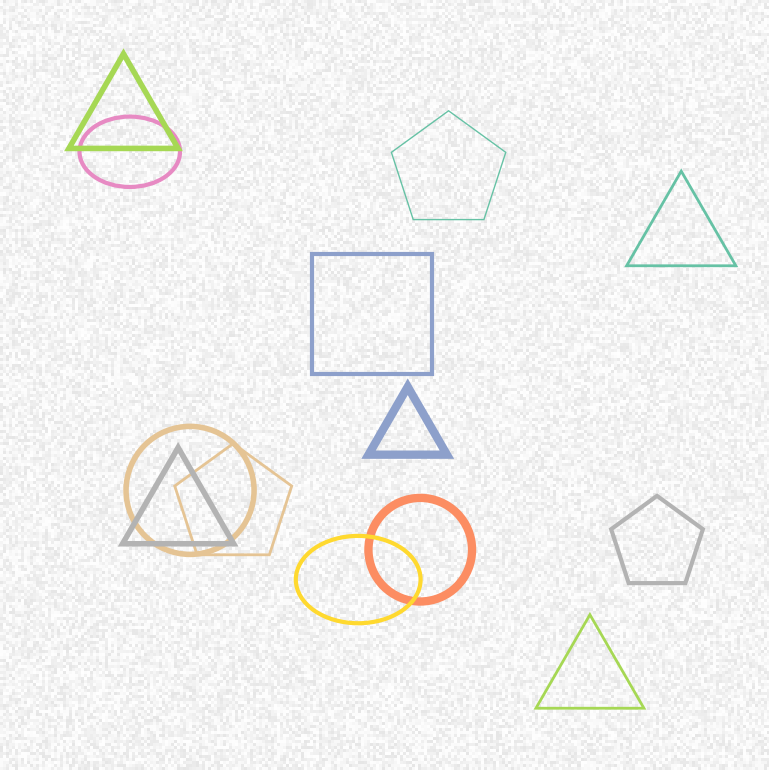[{"shape": "triangle", "thickness": 1, "radius": 0.41, "center": [0.885, 0.696]}, {"shape": "pentagon", "thickness": 0.5, "radius": 0.39, "center": [0.583, 0.778]}, {"shape": "circle", "thickness": 3, "radius": 0.34, "center": [0.546, 0.286]}, {"shape": "triangle", "thickness": 3, "radius": 0.29, "center": [0.53, 0.439]}, {"shape": "square", "thickness": 1.5, "radius": 0.39, "center": [0.483, 0.592]}, {"shape": "oval", "thickness": 1.5, "radius": 0.33, "center": [0.169, 0.803]}, {"shape": "triangle", "thickness": 2, "radius": 0.41, "center": [0.16, 0.848]}, {"shape": "triangle", "thickness": 1, "radius": 0.4, "center": [0.766, 0.121]}, {"shape": "oval", "thickness": 1.5, "radius": 0.41, "center": [0.465, 0.247]}, {"shape": "pentagon", "thickness": 1, "radius": 0.4, "center": [0.303, 0.344]}, {"shape": "circle", "thickness": 2, "radius": 0.42, "center": [0.247, 0.363]}, {"shape": "pentagon", "thickness": 1.5, "radius": 0.31, "center": [0.853, 0.293]}, {"shape": "triangle", "thickness": 2, "radius": 0.42, "center": [0.231, 0.335]}]